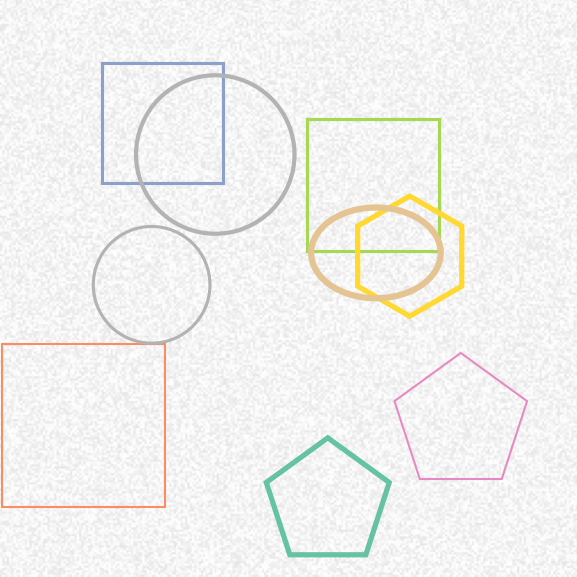[{"shape": "pentagon", "thickness": 2.5, "radius": 0.56, "center": [0.568, 0.129]}, {"shape": "square", "thickness": 1, "radius": 0.71, "center": [0.144, 0.262]}, {"shape": "square", "thickness": 1.5, "radius": 0.52, "center": [0.281, 0.786]}, {"shape": "pentagon", "thickness": 1, "radius": 0.6, "center": [0.798, 0.267]}, {"shape": "square", "thickness": 1.5, "radius": 0.57, "center": [0.646, 0.679]}, {"shape": "hexagon", "thickness": 2.5, "radius": 0.52, "center": [0.709, 0.556]}, {"shape": "oval", "thickness": 3, "radius": 0.56, "center": [0.651, 0.561]}, {"shape": "circle", "thickness": 1.5, "radius": 0.51, "center": [0.263, 0.506]}, {"shape": "circle", "thickness": 2, "radius": 0.69, "center": [0.373, 0.732]}]